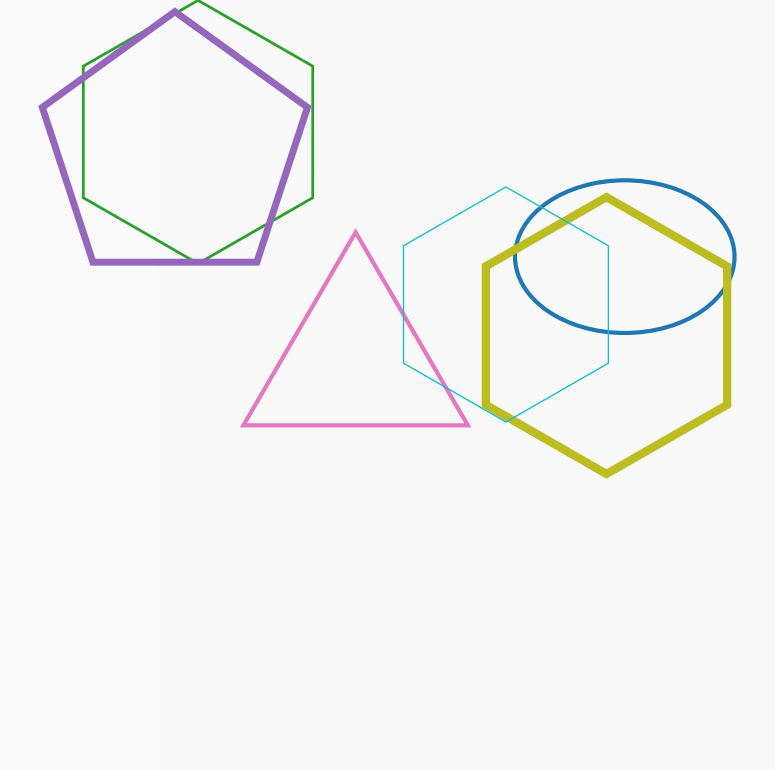[{"shape": "oval", "thickness": 1.5, "radius": 0.71, "center": [0.806, 0.667]}, {"shape": "hexagon", "thickness": 1, "radius": 0.85, "center": [0.256, 0.829]}, {"shape": "pentagon", "thickness": 2.5, "radius": 0.9, "center": [0.226, 0.805]}, {"shape": "triangle", "thickness": 1.5, "radius": 0.84, "center": [0.459, 0.531]}, {"shape": "hexagon", "thickness": 3, "radius": 0.9, "center": [0.783, 0.564]}, {"shape": "hexagon", "thickness": 0.5, "radius": 0.76, "center": [0.653, 0.605]}]